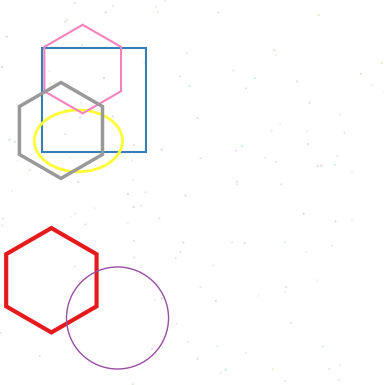[{"shape": "hexagon", "thickness": 3, "radius": 0.68, "center": [0.133, 0.272]}, {"shape": "square", "thickness": 1.5, "radius": 0.68, "center": [0.245, 0.74]}, {"shape": "circle", "thickness": 1, "radius": 0.66, "center": [0.305, 0.174]}, {"shape": "oval", "thickness": 2, "radius": 0.57, "center": [0.204, 0.634]}, {"shape": "hexagon", "thickness": 1.5, "radius": 0.58, "center": [0.215, 0.821]}, {"shape": "hexagon", "thickness": 2.5, "radius": 0.62, "center": [0.158, 0.661]}]